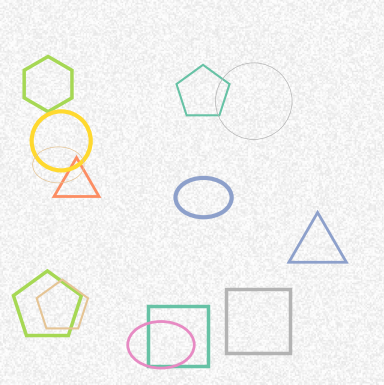[{"shape": "pentagon", "thickness": 1.5, "radius": 0.36, "center": [0.527, 0.759]}, {"shape": "square", "thickness": 2.5, "radius": 0.39, "center": [0.462, 0.127]}, {"shape": "triangle", "thickness": 2, "radius": 0.34, "center": [0.199, 0.523]}, {"shape": "triangle", "thickness": 2, "radius": 0.43, "center": [0.825, 0.362]}, {"shape": "oval", "thickness": 3, "radius": 0.36, "center": [0.529, 0.487]}, {"shape": "oval", "thickness": 2, "radius": 0.43, "center": [0.418, 0.104]}, {"shape": "pentagon", "thickness": 2.5, "radius": 0.46, "center": [0.123, 0.204]}, {"shape": "hexagon", "thickness": 2.5, "radius": 0.36, "center": [0.125, 0.782]}, {"shape": "circle", "thickness": 3, "radius": 0.38, "center": [0.159, 0.634]}, {"shape": "oval", "thickness": 0.5, "radius": 0.33, "center": [0.152, 0.572]}, {"shape": "pentagon", "thickness": 1.5, "radius": 0.35, "center": [0.162, 0.204]}, {"shape": "circle", "thickness": 0.5, "radius": 0.5, "center": [0.659, 0.737]}, {"shape": "square", "thickness": 2.5, "radius": 0.41, "center": [0.67, 0.166]}]